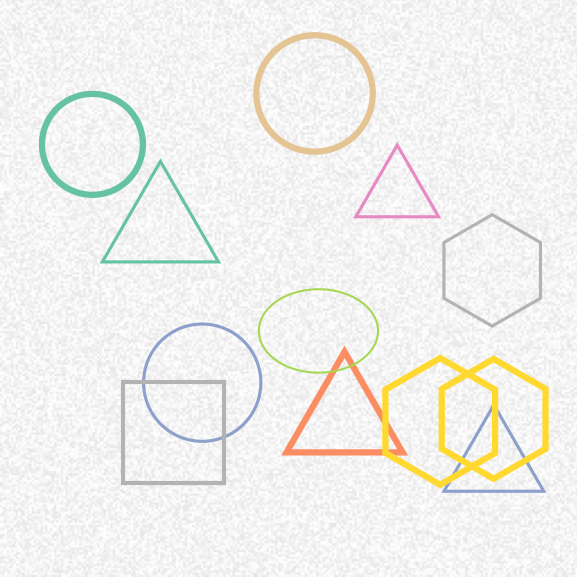[{"shape": "triangle", "thickness": 1.5, "radius": 0.58, "center": [0.278, 0.604]}, {"shape": "circle", "thickness": 3, "radius": 0.44, "center": [0.16, 0.749]}, {"shape": "triangle", "thickness": 3, "radius": 0.58, "center": [0.597, 0.274]}, {"shape": "triangle", "thickness": 1.5, "radius": 0.5, "center": [0.855, 0.198]}, {"shape": "circle", "thickness": 1.5, "radius": 0.51, "center": [0.35, 0.336]}, {"shape": "triangle", "thickness": 1.5, "radius": 0.41, "center": [0.688, 0.665]}, {"shape": "oval", "thickness": 1, "radius": 0.52, "center": [0.551, 0.426]}, {"shape": "hexagon", "thickness": 3, "radius": 0.55, "center": [0.762, 0.27]}, {"shape": "hexagon", "thickness": 3, "radius": 0.52, "center": [0.855, 0.274]}, {"shape": "circle", "thickness": 3, "radius": 0.5, "center": [0.545, 0.837]}, {"shape": "square", "thickness": 2, "radius": 0.44, "center": [0.301, 0.251]}, {"shape": "hexagon", "thickness": 1.5, "radius": 0.48, "center": [0.852, 0.531]}]